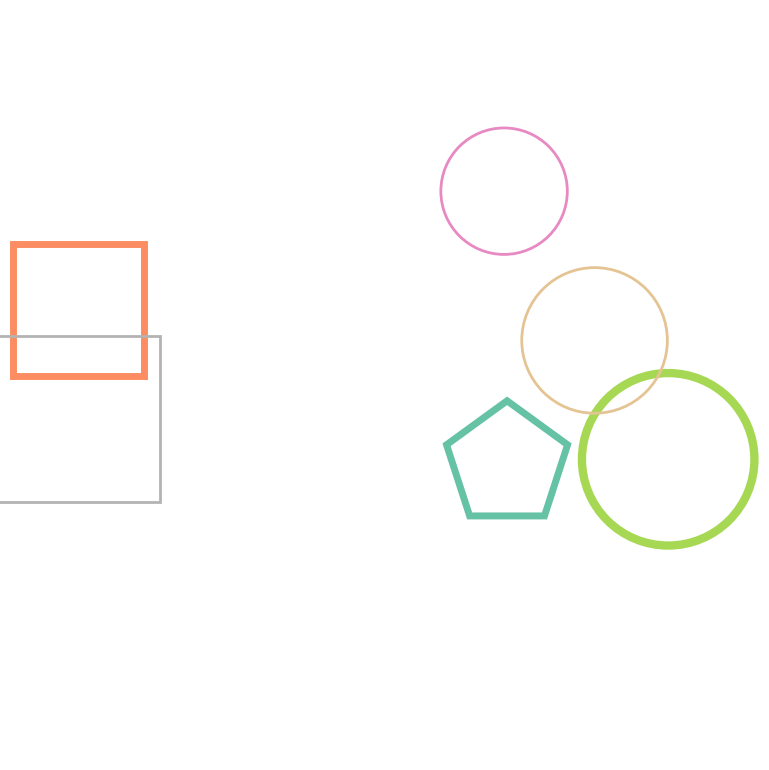[{"shape": "pentagon", "thickness": 2.5, "radius": 0.41, "center": [0.659, 0.397]}, {"shape": "square", "thickness": 2.5, "radius": 0.43, "center": [0.102, 0.597]}, {"shape": "circle", "thickness": 1, "radius": 0.41, "center": [0.655, 0.752]}, {"shape": "circle", "thickness": 3, "radius": 0.56, "center": [0.868, 0.403]}, {"shape": "circle", "thickness": 1, "radius": 0.47, "center": [0.772, 0.558]}, {"shape": "square", "thickness": 1, "radius": 0.54, "center": [0.1, 0.456]}]